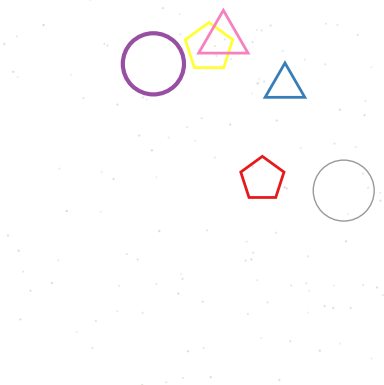[{"shape": "pentagon", "thickness": 2, "radius": 0.3, "center": [0.681, 0.535]}, {"shape": "triangle", "thickness": 2, "radius": 0.3, "center": [0.74, 0.777]}, {"shape": "circle", "thickness": 3, "radius": 0.4, "center": [0.398, 0.834]}, {"shape": "pentagon", "thickness": 2, "radius": 0.32, "center": [0.543, 0.877]}, {"shape": "triangle", "thickness": 2, "radius": 0.37, "center": [0.58, 0.899]}, {"shape": "circle", "thickness": 1, "radius": 0.4, "center": [0.893, 0.505]}]